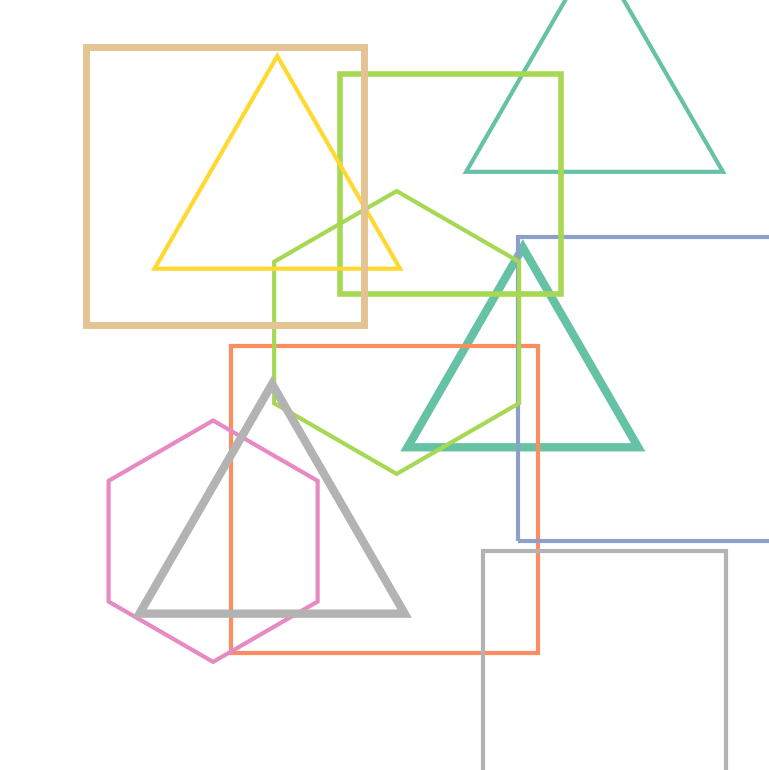[{"shape": "triangle", "thickness": 3, "radius": 0.86, "center": [0.679, 0.506]}, {"shape": "triangle", "thickness": 1.5, "radius": 0.96, "center": [0.772, 0.873]}, {"shape": "square", "thickness": 1.5, "radius": 1.0, "center": [0.5, 0.352]}, {"shape": "square", "thickness": 1.5, "radius": 0.99, "center": [0.869, 0.495]}, {"shape": "hexagon", "thickness": 1.5, "radius": 0.78, "center": [0.277, 0.297]}, {"shape": "hexagon", "thickness": 1.5, "radius": 0.92, "center": [0.515, 0.568]}, {"shape": "square", "thickness": 2, "radius": 0.72, "center": [0.585, 0.761]}, {"shape": "triangle", "thickness": 1.5, "radius": 0.92, "center": [0.36, 0.743]}, {"shape": "square", "thickness": 2.5, "radius": 0.9, "center": [0.293, 0.758]}, {"shape": "square", "thickness": 1.5, "radius": 0.79, "center": [0.785, 0.126]}, {"shape": "triangle", "thickness": 3, "radius": 0.99, "center": [0.353, 0.302]}]